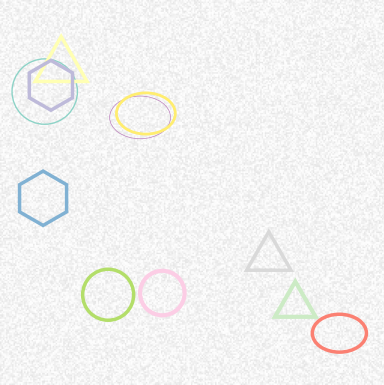[{"shape": "circle", "thickness": 1, "radius": 0.42, "center": [0.116, 0.762]}, {"shape": "triangle", "thickness": 2.5, "radius": 0.39, "center": [0.159, 0.827]}, {"shape": "hexagon", "thickness": 2.5, "radius": 0.32, "center": [0.132, 0.778]}, {"shape": "oval", "thickness": 2.5, "radius": 0.35, "center": [0.882, 0.135]}, {"shape": "hexagon", "thickness": 2.5, "radius": 0.35, "center": [0.112, 0.485]}, {"shape": "circle", "thickness": 2.5, "radius": 0.33, "center": [0.281, 0.234]}, {"shape": "circle", "thickness": 3, "radius": 0.29, "center": [0.422, 0.239]}, {"shape": "triangle", "thickness": 2.5, "radius": 0.33, "center": [0.698, 0.331]}, {"shape": "oval", "thickness": 0.5, "radius": 0.4, "center": [0.364, 0.695]}, {"shape": "triangle", "thickness": 3, "radius": 0.31, "center": [0.767, 0.208]}, {"shape": "oval", "thickness": 2, "radius": 0.38, "center": [0.379, 0.705]}]